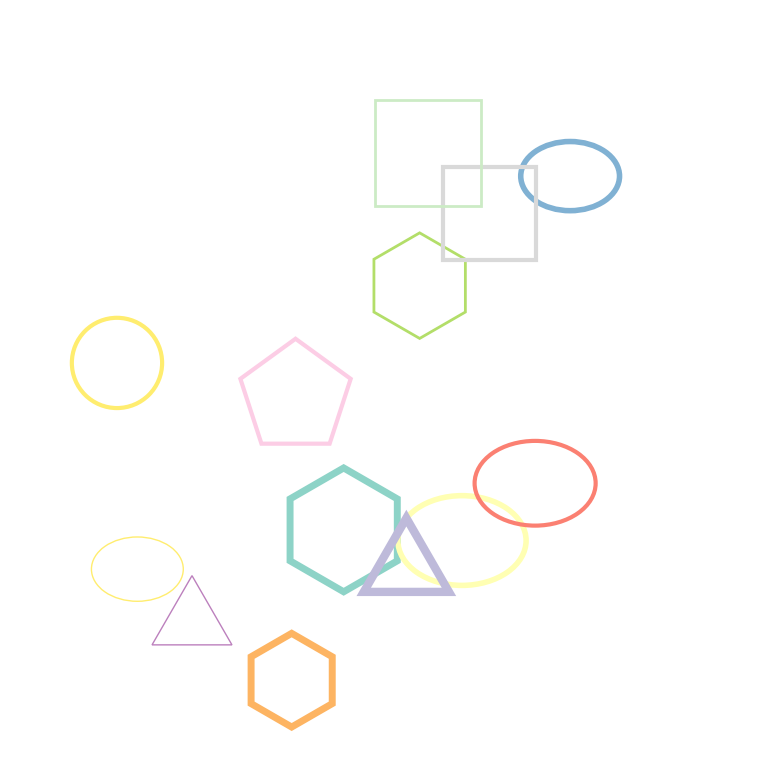[{"shape": "hexagon", "thickness": 2.5, "radius": 0.4, "center": [0.446, 0.312]}, {"shape": "oval", "thickness": 2, "radius": 0.42, "center": [0.6, 0.298]}, {"shape": "triangle", "thickness": 3, "radius": 0.32, "center": [0.528, 0.263]}, {"shape": "oval", "thickness": 1.5, "radius": 0.39, "center": [0.695, 0.372]}, {"shape": "oval", "thickness": 2, "radius": 0.32, "center": [0.74, 0.771]}, {"shape": "hexagon", "thickness": 2.5, "radius": 0.3, "center": [0.379, 0.117]}, {"shape": "hexagon", "thickness": 1, "radius": 0.34, "center": [0.545, 0.629]}, {"shape": "pentagon", "thickness": 1.5, "radius": 0.38, "center": [0.384, 0.485]}, {"shape": "square", "thickness": 1.5, "radius": 0.3, "center": [0.635, 0.723]}, {"shape": "triangle", "thickness": 0.5, "radius": 0.3, "center": [0.249, 0.192]}, {"shape": "square", "thickness": 1, "radius": 0.34, "center": [0.556, 0.801]}, {"shape": "circle", "thickness": 1.5, "radius": 0.29, "center": [0.152, 0.529]}, {"shape": "oval", "thickness": 0.5, "radius": 0.3, "center": [0.178, 0.261]}]